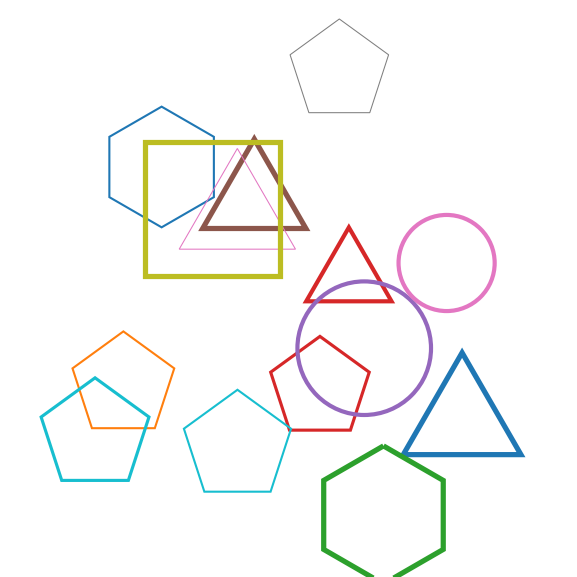[{"shape": "triangle", "thickness": 2.5, "radius": 0.59, "center": [0.8, 0.271]}, {"shape": "hexagon", "thickness": 1, "radius": 0.52, "center": [0.28, 0.71]}, {"shape": "pentagon", "thickness": 1, "radius": 0.46, "center": [0.214, 0.333]}, {"shape": "hexagon", "thickness": 2.5, "radius": 0.6, "center": [0.664, 0.108]}, {"shape": "pentagon", "thickness": 1.5, "radius": 0.45, "center": [0.554, 0.327]}, {"shape": "triangle", "thickness": 2, "radius": 0.43, "center": [0.604, 0.52]}, {"shape": "circle", "thickness": 2, "radius": 0.58, "center": [0.631, 0.396]}, {"shape": "triangle", "thickness": 2.5, "radius": 0.52, "center": [0.44, 0.655]}, {"shape": "circle", "thickness": 2, "radius": 0.42, "center": [0.773, 0.544]}, {"shape": "triangle", "thickness": 0.5, "radius": 0.58, "center": [0.411, 0.626]}, {"shape": "pentagon", "thickness": 0.5, "radius": 0.45, "center": [0.588, 0.877]}, {"shape": "square", "thickness": 2.5, "radius": 0.58, "center": [0.368, 0.637]}, {"shape": "pentagon", "thickness": 1, "radius": 0.49, "center": [0.411, 0.227]}, {"shape": "pentagon", "thickness": 1.5, "radius": 0.49, "center": [0.165, 0.247]}]